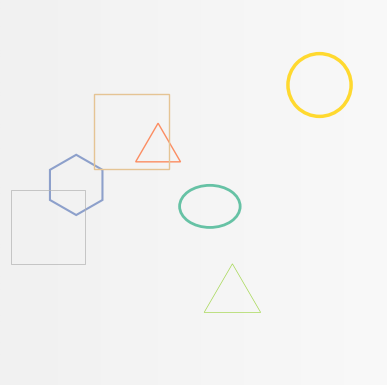[{"shape": "oval", "thickness": 2, "radius": 0.39, "center": [0.542, 0.464]}, {"shape": "triangle", "thickness": 1, "radius": 0.33, "center": [0.408, 0.613]}, {"shape": "hexagon", "thickness": 1.5, "radius": 0.39, "center": [0.197, 0.52]}, {"shape": "triangle", "thickness": 0.5, "radius": 0.42, "center": [0.6, 0.231]}, {"shape": "circle", "thickness": 2.5, "radius": 0.41, "center": [0.825, 0.779]}, {"shape": "square", "thickness": 1, "radius": 0.49, "center": [0.339, 0.659]}, {"shape": "square", "thickness": 0.5, "radius": 0.48, "center": [0.124, 0.411]}]